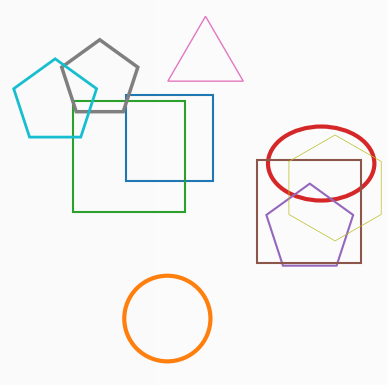[{"shape": "square", "thickness": 1.5, "radius": 0.56, "center": [0.437, 0.642]}, {"shape": "circle", "thickness": 3, "radius": 0.56, "center": [0.432, 0.173]}, {"shape": "square", "thickness": 1.5, "radius": 0.73, "center": [0.333, 0.594]}, {"shape": "oval", "thickness": 3, "radius": 0.69, "center": [0.829, 0.575]}, {"shape": "pentagon", "thickness": 1.5, "radius": 0.59, "center": [0.799, 0.405]}, {"shape": "square", "thickness": 1.5, "radius": 0.67, "center": [0.797, 0.451]}, {"shape": "triangle", "thickness": 1, "radius": 0.56, "center": [0.53, 0.845]}, {"shape": "pentagon", "thickness": 2.5, "radius": 0.52, "center": [0.257, 0.793]}, {"shape": "hexagon", "thickness": 0.5, "radius": 0.69, "center": [0.865, 0.512]}, {"shape": "pentagon", "thickness": 2, "radius": 0.56, "center": [0.142, 0.735]}]